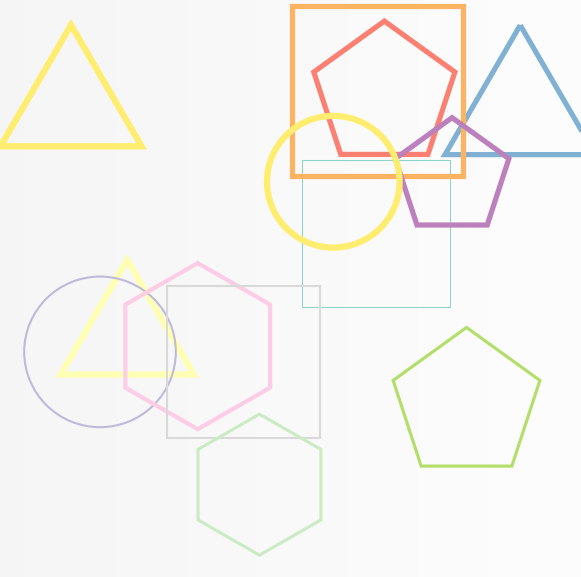[{"shape": "square", "thickness": 0.5, "radius": 0.64, "center": [0.648, 0.594]}, {"shape": "triangle", "thickness": 3, "radius": 0.66, "center": [0.219, 0.417]}, {"shape": "circle", "thickness": 1, "radius": 0.65, "center": [0.172, 0.39]}, {"shape": "pentagon", "thickness": 2.5, "radius": 0.64, "center": [0.661, 0.835]}, {"shape": "triangle", "thickness": 2.5, "radius": 0.75, "center": [0.895, 0.806]}, {"shape": "square", "thickness": 2.5, "radius": 0.73, "center": [0.649, 0.842]}, {"shape": "pentagon", "thickness": 1.5, "radius": 0.66, "center": [0.803, 0.299]}, {"shape": "hexagon", "thickness": 2, "radius": 0.72, "center": [0.34, 0.4]}, {"shape": "square", "thickness": 1, "radius": 0.66, "center": [0.419, 0.373]}, {"shape": "pentagon", "thickness": 2.5, "radius": 0.51, "center": [0.778, 0.693]}, {"shape": "hexagon", "thickness": 1.5, "radius": 0.61, "center": [0.446, 0.16]}, {"shape": "circle", "thickness": 3, "radius": 0.57, "center": [0.573, 0.684]}, {"shape": "triangle", "thickness": 3, "radius": 0.7, "center": [0.122, 0.816]}]